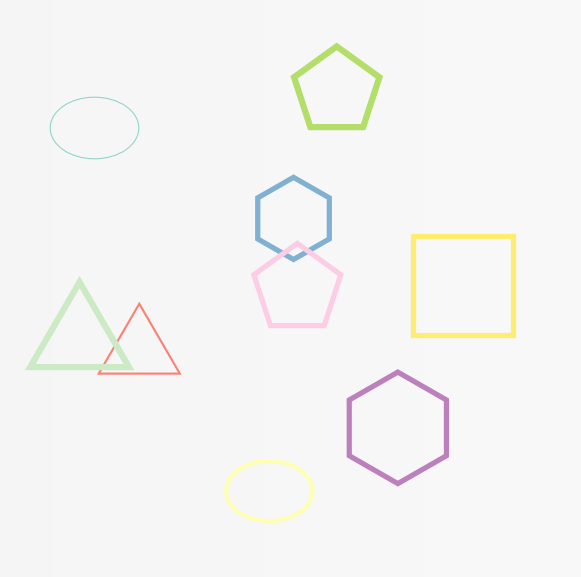[{"shape": "oval", "thickness": 0.5, "radius": 0.38, "center": [0.163, 0.778]}, {"shape": "oval", "thickness": 2, "radius": 0.37, "center": [0.463, 0.149]}, {"shape": "triangle", "thickness": 1, "radius": 0.4, "center": [0.24, 0.392]}, {"shape": "hexagon", "thickness": 2.5, "radius": 0.36, "center": [0.505, 0.621]}, {"shape": "pentagon", "thickness": 3, "radius": 0.39, "center": [0.579, 0.842]}, {"shape": "pentagon", "thickness": 2.5, "radius": 0.39, "center": [0.512, 0.499]}, {"shape": "hexagon", "thickness": 2.5, "radius": 0.48, "center": [0.684, 0.258]}, {"shape": "triangle", "thickness": 3, "radius": 0.49, "center": [0.137, 0.413]}, {"shape": "square", "thickness": 2.5, "radius": 0.43, "center": [0.797, 0.504]}]